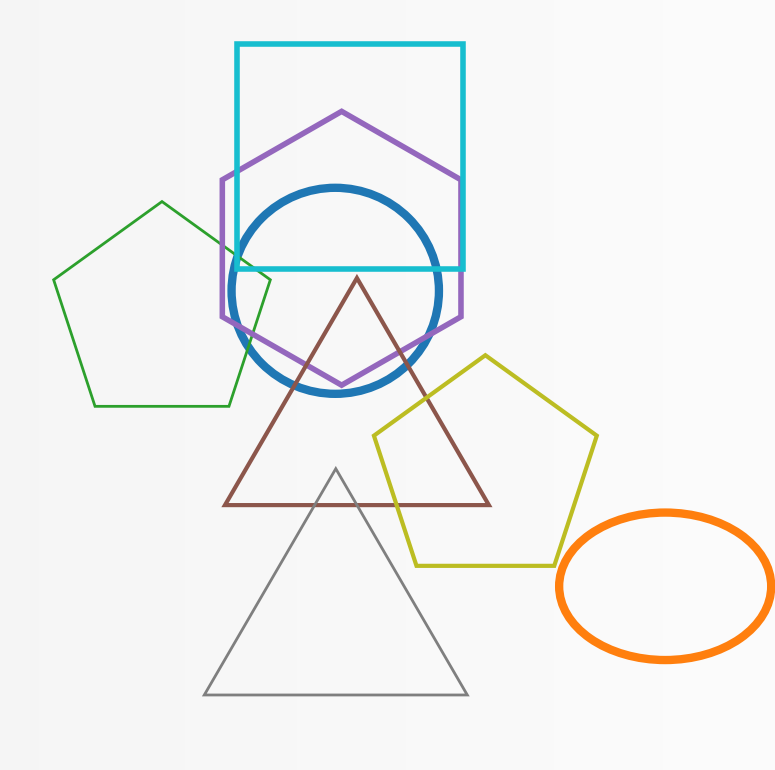[{"shape": "circle", "thickness": 3, "radius": 0.67, "center": [0.433, 0.622]}, {"shape": "oval", "thickness": 3, "radius": 0.68, "center": [0.858, 0.239]}, {"shape": "pentagon", "thickness": 1, "radius": 0.74, "center": [0.209, 0.591]}, {"shape": "hexagon", "thickness": 2, "radius": 0.89, "center": [0.441, 0.678]}, {"shape": "triangle", "thickness": 1.5, "radius": 0.98, "center": [0.461, 0.442]}, {"shape": "triangle", "thickness": 1, "radius": 0.98, "center": [0.433, 0.195]}, {"shape": "pentagon", "thickness": 1.5, "radius": 0.76, "center": [0.626, 0.387]}, {"shape": "square", "thickness": 2, "radius": 0.73, "center": [0.452, 0.796]}]